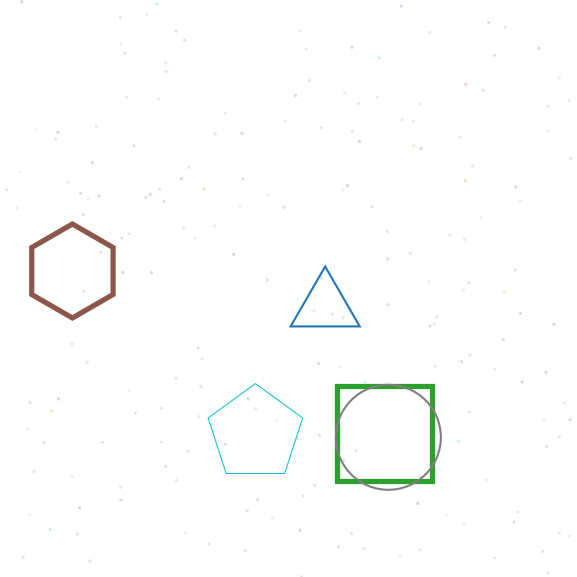[{"shape": "triangle", "thickness": 1, "radius": 0.35, "center": [0.563, 0.468]}, {"shape": "square", "thickness": 2.5, "radius": 0.41, "center": [0.666, 0.248]}, {"shape": "hexagon", "thickness": 2.5, "radius": 0.41, "center": [0.125, 0.53]}, {"shape": "circle", "thickness": 1, "radius": 0.45, "center": [0.672, 0.242]}, {"shape": "pentagon", "thickness": 0.5, "radius": 0.43, "center": [0.442, 0.249]}]